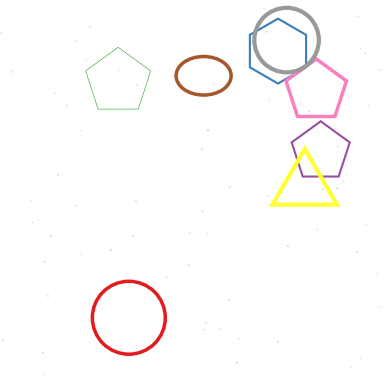[{"shape": "circle", "thickness": 2.5, "radius": 0.47, "center": [0.335, 0.175]}, {"shape": "hexagon", "thickness": 1.5, "radius": 0.42, "center": [0.722, 0.867]}, {"shape": "pentagon", "thickness": 0.5, "radius": 0.44, "center": [0.307, 0.788]}, {"shape": "pentagon", "thickness": 1.5, "radius": 0.4, "center": [0.833, 0.606]}, {"shape": "triangle", "thickness": 3, "radius": 0.48, "center": [0.792, 0.517]}, {"shape": "oval", "thickness": 2.5, "radius": 0.36, "center": [0.529, 0.803]}, {"shape": "pentagon", "thickness": 2.5, "radius": 0.41, "center": [0.821, 0.764]}, {"shape": "circle", "thickness": 3, "radius": 0.42, "center": [0.744, 0.896]}]